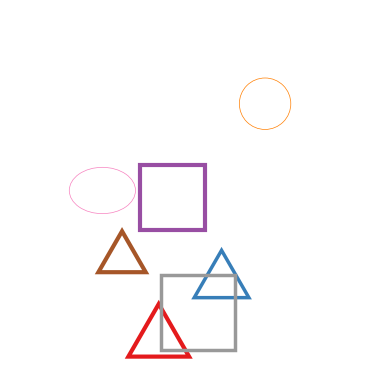[{"shape": "triangle", "thickness": 3, "radius": 0.46, "center": [0.412, 0.119]}, {"shape": "triangle", "thickness": 2.5, "radius": 0.41, "center": [0.575, 0.268]}, {"shape": "square", "thickness": 3, "radius": 0.43, "center": [0.449, 0.487]}, {"shape": "circle", "thickness": 0.5, "radius": 0.33, "center": [0.688, 0.731]}, {"shape": "triangle", "thickness": 3, "radius": 0.35, "center": [0.317, 0.328]}, {"shape": "oval", "thickness": 0.5, "radius": 0.43, "center": [0.266, 0.505]}, {"shape": "square", "thickness": 2.5, "radius": 0.49, "center": [0.514, 0.189]}]